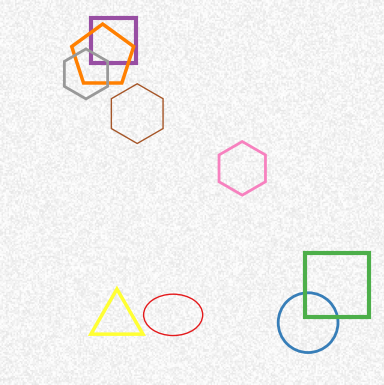[{"shape": "oval", "thickness": 1, "radius": 0.38, "center": [0.45, 0.182]}, {"shape": "circle", "thickness": 2, "radius": 0.39, "center": [0.8, 0.162]}, {"shape": "square", "thickness": 3, "radius": 0.41, "center": [0.876, 0.259]}, {"shape": "square", "thickness": 3, "radius": 0.29, "center": [0.294, 0.895]}, {"shape": "pentagon", "thickness": 2.5, "radius": 0.42, "center": [0.267, 0.853]}, {"shape": "triangle", "thickness": 2.5, "radius": 0.39, "center": [0.304, 0.171]}, {"shape": "hexagon", "thickness": 1, "radius": 0.39, "center": [0.356, 0.705]}, {"shape": "hexagon", "thickness": 2, "radius": 0.35, "center": [0.629, 0.563]}, {"shape": "hexagon", "thickness": 2, "radius": 0.32, "center": [0.223, 0.808]}]